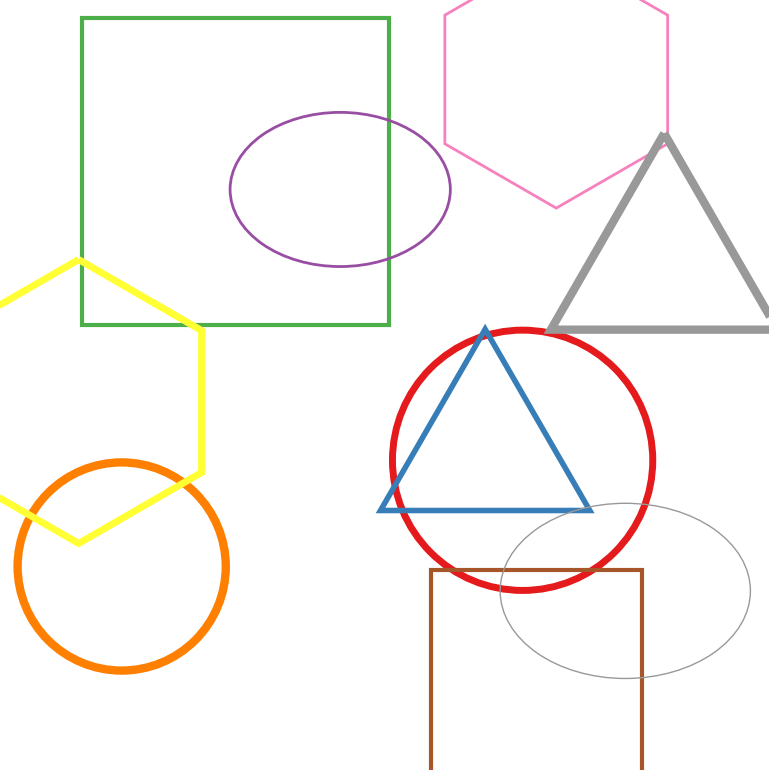[{"shape": "circle", "thickness": 2.5, "radius": 0.85, "center": [0.679, 0.402]}, {"shape": "triangle", "thickness": 2, "radius": 0.78, "center": [0.63, 0.415]}, {"shape": "square", "thickness": 1.5, "radius": 1.0, "center": [0.306, 0.777]}, {"shape": "oval", "thickness": 1, "radius": 0.72, "center": [0.442, 0.754]}, {"shape": "circle", "thickness": 3, "radius": 0.68, "center": [0.158, 0.264]}, {"shape": "hexagon", "thickness": 2.5, "radius": 0.92, "center": [0.102, 0.479]}, {"shape": "square", "thickness": 1.5, "radius": 0.69, "center": [0.697, 0.123]}, {"shape": "hexagon", "thickness": 1, "radius": 0.84, "center": [0.722, 0.897]}, {"shape": "oval", "thickness": 0.5, "radius": 0.81, "center": [0.812, 0.233]}, {"shape": "triangle", "thickness": 3, "radius": 0.85, "center": [0.863, 0.657]}]